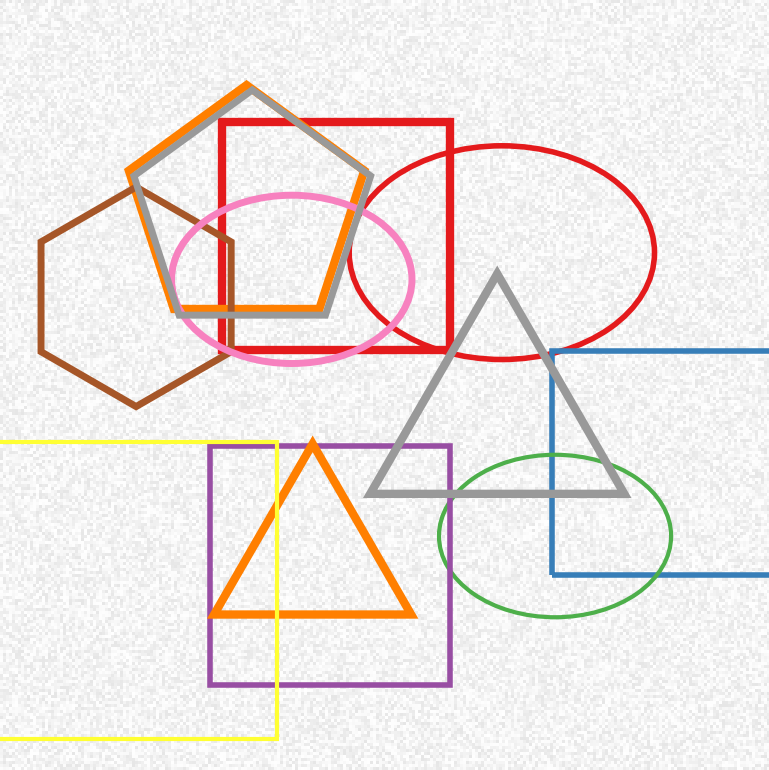[{"shape": "square", "thickness": 3, "radius": 0.74, "center": [0.436, 0.693]}, {"shape": "oval", "thickness": 2, "radius": 0.99, "center": [0.652, 0.672]}, {"shape": "square", "thickness": 2, "radius": 0.73, "center": [0.863, 0.398]}, {"shape": "oval", "thickness": 1.5, "radius": 0.75, "center": [0.721, 0.304]}, {"shape": "square", "thickness": 2, "radius": 0.78, "center": [0.428, 0.265]}, {"shape": "triangle", "thickness": 3, "radius": 0.74, "center": [0.406, 0.276]}, {"shape": "pentagon", "thickness": 3, "radius": 0.8, "center": [0.32, 0.729]}, {"shape": "square", "thickness": 1.5, "radius": 0.97, "center": [0.167, 0.233]}, {"shape": "hexagon", "thickness": 2.5, "radius": 0.71, "center": [0.177, 0.615]}, {"shape": "oval", "thickness": 2.5, "radius": 0.78, "center": [0.379, 0.637]}, {"shape": "triangle", "thickness": 3, "radius": 0.95, "center": [0.646, 0.454]}, {"shape": "pentagon", "thickness": 2.5, "radius": 0.81, "center": [0.328, 0.721]}]